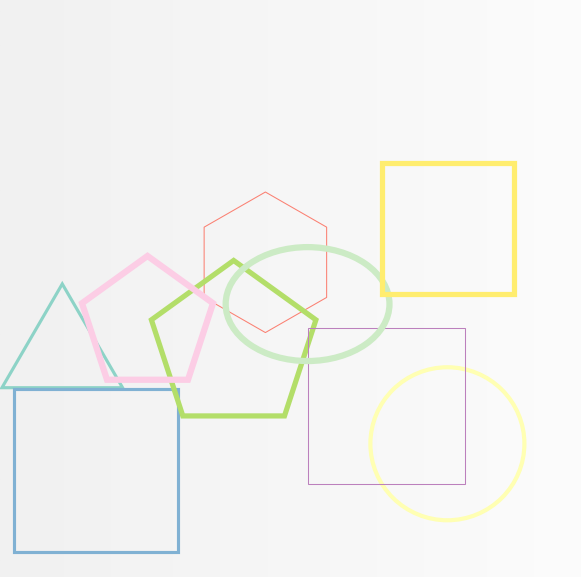[{"shape": "triangle", "thickness": 1.5, "radius": 0.6, "center": [0.107, 0.388]}, {"shape": "circle", "thickness": 2, "radius": 0.66, "center": [0.77, 0.231]}, {"shape": "hexagon", "thickness": 0.5, "radius": 0.61, "center": [0.457, 0.545]}, {"shape": "square", "thickness": 1.5, "radius": 0.71, "center": [0.165, 0.184]}, {"shape": "pentagon", "thickness": 2.5, "radius": 0.74, "center": [0.402, 0.399]}, {"shape": "pentagon", "thickness": 3, "radius": 0.59, "center": [0.254, 0.437]}, {"shape": "square", "thickness": 0.5, "radius": 0.68, "center": [0.665, 0.296]}, {"shape": "oval", "thickness": 3, "radius": 0.7, "center": [0.529, 0.473]}, {"shape": "square", "thickness": 2.5, "radius": 0.57, "center": [0.771, 0.604]}]